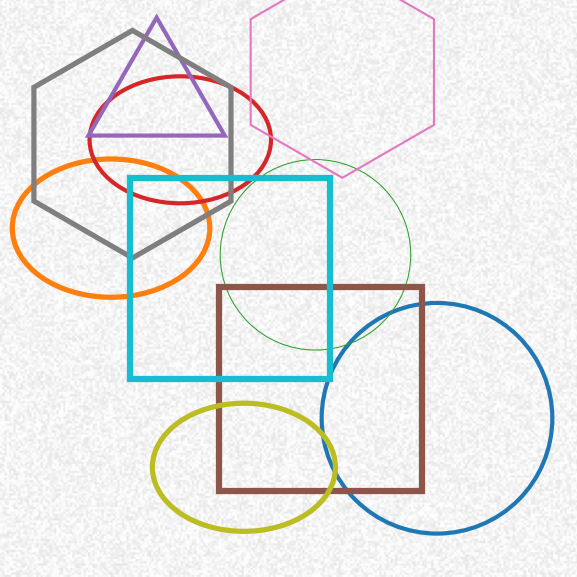[{"shape": "circle", "thickness": 2, "radius": 1.0, "center": [0.757, 0.275]}, {"shape": "oval", "thickness": 2.5, "radius": 0.86, "center": [0.192, 0.604]}, {"shape": "circle", "thickness": 0.5, "radius": 0.82, "center": [0.546, 0.558]}, {"shape": "oval", "thickness": 2, "radius": 0.79, "center": [0.312, 0.757]}, {"shape": "triangle", "thickness": 2, "radius": 0.68, "center": [0.271, 0.832]}, {"shape": "square", "thickness": 3, "radius": 0.88, "center": [0.555, 0.326]}, {"shape": "hexagon", "thickness": 1, "radius": 0.92, "center": [0.593, 0.874]}, {"shape": "hexagon", "thickness": 2.5, "radius": 0.99, "center": [0.229, 0.749]}, {"shape": "oval", "thickness": 2.5, "radius": 0.79, "center": [0.422, 0.19]}, {"shape": "square", "thickness": 3, "radius": 0.87, "center": [0.399, 0.517]}]